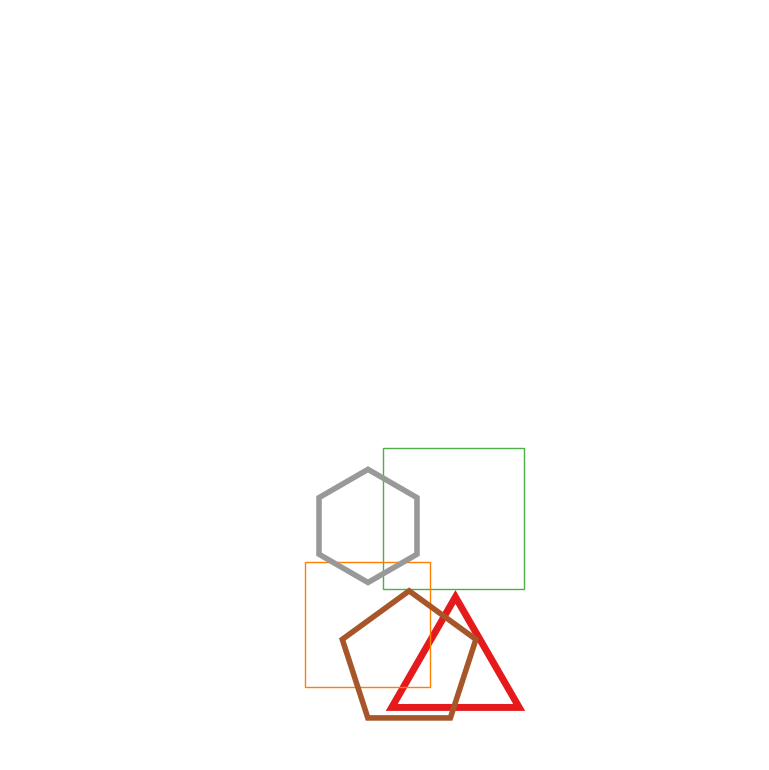[{"shape": "triangle", "thickness": 2.5, "radius": 0.48, "center": [0.591, 0.129]}, {"shape": "square", "thickness": 0.5, "radius": 0.46, "center": [0.589, 0.326]}, {"shape": "square", "thickness": 0.5, "radius": 0.41, "center": [0.477, 0.189]}, {"shape": "pentagon", "thickness": 2, "radius": 0.46, "center": [0.531, 0.141]}, {"shape": "hexagon", "thickness": 2, "radius": 0.37, "center": [0.478, 0.317]}]